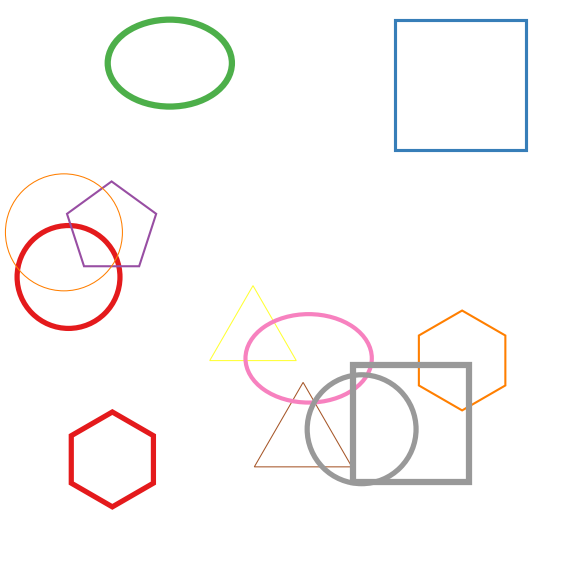[{"shape": "hexagon", "thickness": 2.5, "radius": 0.41, "center": [0.195, 0.204]}, {"shape": "circle", "thickness": 2.5, "radius": 0.45, "center": [0.119, 0.52]}, {"shape": "square", "thickness": 1.5, "radius": 0.57, "center": [0.798, 0.852]}, {"shape": "oval", "thickness": 3, "radius": 0.54, "center": [0.294, 0.89]}, {"shape": "pentagon", "thickness": 1, "radius": 0.41, "center": [0.193, 0.604]}, {"shape": "hexagon", "thickness": 1, "radius": 0.43, "center": [0.8, 0.375]}, {"shape": "circle", "thickness": 0.5, "radius": 0.51, "center": [0.111, 0.597]}, {"shape": "triangle", "thickness": 0.5, "radius": 0.43, "center": [0.438, 0.418]}, {"shape": "triangle", "thickness": 0.5, "radius": 0.49, "center": [0.525, 0.239]}, {"shape": "oval", "thickness": 2, "radius": 0.55, "center": [0.534, 0.379]}, {"shape": "circle", "thickness": 2.5, "radius": 0.47, "center": [0.626, 0.256]}, {"shape": "square", "thickness": 3, "radius": 0.51, "center": [0.712, 0.266]}]